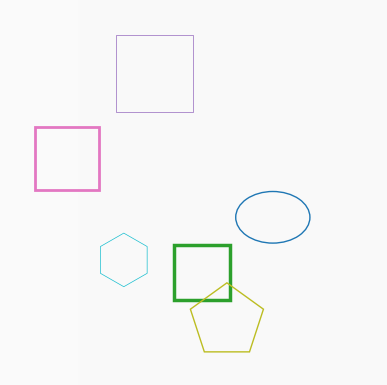[{"shape": "oval", "thickness": 1, "radius": 0.48, "center": [0.704, 0.436]}, {"shape": "square", "thickness": 2.5, "radius": 0.36, "center": [0.52, 0.292]}, {"shape": "square", "thickness": 0.5, "radius": 0.5, "center": [0.399, 0.81]}, {"shape": "square", "thickness": 2, "radius": 0.41, "center": [0.174, 0.588]}, {"shape": "pentagon", "thickness": 1, "radius": 0.5, "center": [0.586, 0.166]}, {"shape": "hexagon", "thickness": 0.5, "radius": 0.35, "center": [0.319, 0.325]}]